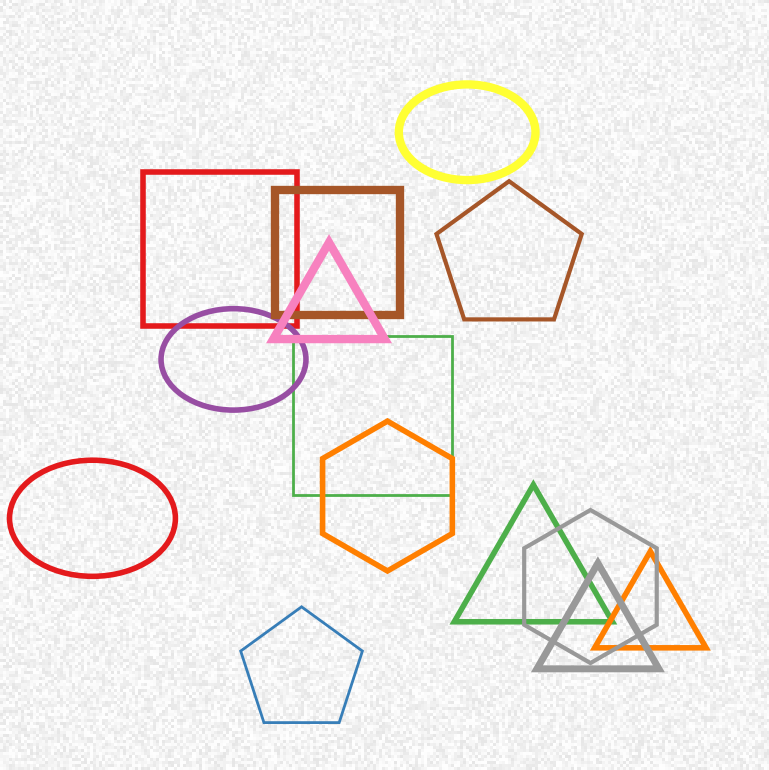[{"shape": "square", "thickness": 2, "radius": 0.5, "center": [0.286, 0.676]}, {"shape": "oval", "thickness": 2, "radius": 0.54, "center": [0.12, 0.327]}, {"shape": "pentagon", "thickness": 1, "radius": 0.42, "center": [0.392, 0.129]}, {"shape": "square", "thickness": 1, "radius": 0.52, "center": [0.484, 0.461]}, {"shape": "triangle", "thickness": 2, "radius": 0.59, "center": [0.693, 0.252]}, {"shape": "oval", "thickness": 2, "radius": 0.47, "center": [0.303, 0.533]}, {"shape": "triangle", "thickness": 2, "radius": 0.42, "center": [0.845, 0.2]}, {"shape": "hexagon", "thickness": 2, "radius": 0.49, "center": [0.503, 0.356]}, {"shape": "oval", "thickness": 3, "radius": 0.44, "center": [0.607, 0.828]}, {"shape": "pentagon", "thickness": 1.5, "radius": 0.5, "center": [0.661, 0.665]}, {"shape": "square", "thickness": 3, "radius": 0.4, "center": [0.438, 0.672]}, {"shape": "triangle", "thickness": 3, "radius": 0.42, "center": [0.427, 0.601]}, {"shape": "hexagon", "thickness": 1.5, "radius": 0.5, "center": [0.767, 0.238]}, {"shape": "triangle", "thickness": 2.5, "radius": 0.46, "center": [0.776, 0.177]}]